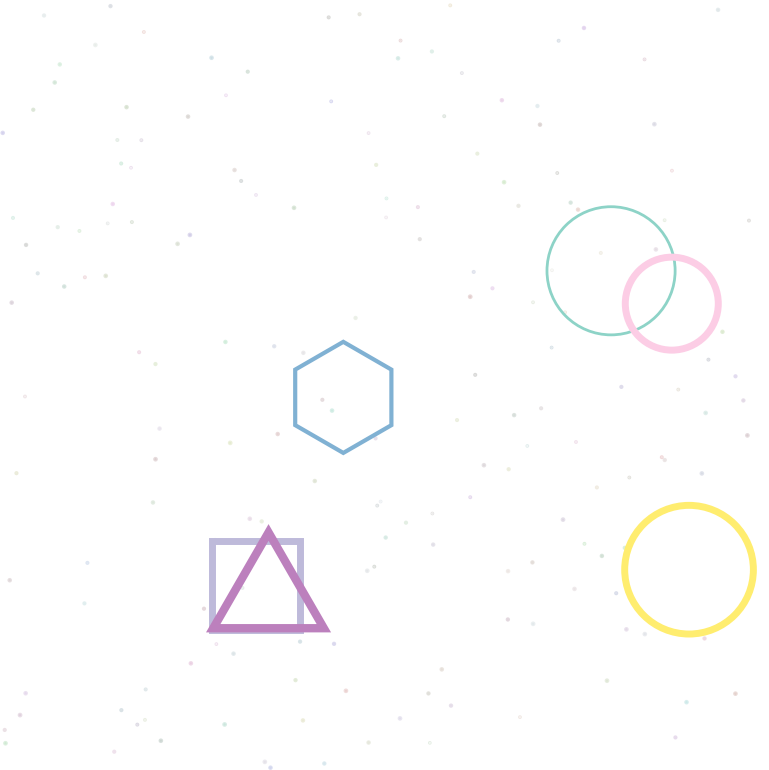[{"shape": "circle", "thickness": 1, "radius": 0.42, "center": [0.794, 0.648]}, {"shape": "square", "thickness": 2.5, "radius": 0.29, "center": [0.333, 0.24]}, {"shape": "hexagon", "thickness": 1.5, "radius": 0.36, "center": [0.446, 0.484]}, {"shape": "circle", "thickness": 2.5, "radius": 0.3, "center": [0.872, 0.606]}, {"shape": "triangle", "thickness": 3, "radius": 0.41, "center": [0.349, 0.226]}, {"shape": "circle", "thickness": 2.5, "radius": 0.42, "center": [0.895, 0.26]}]